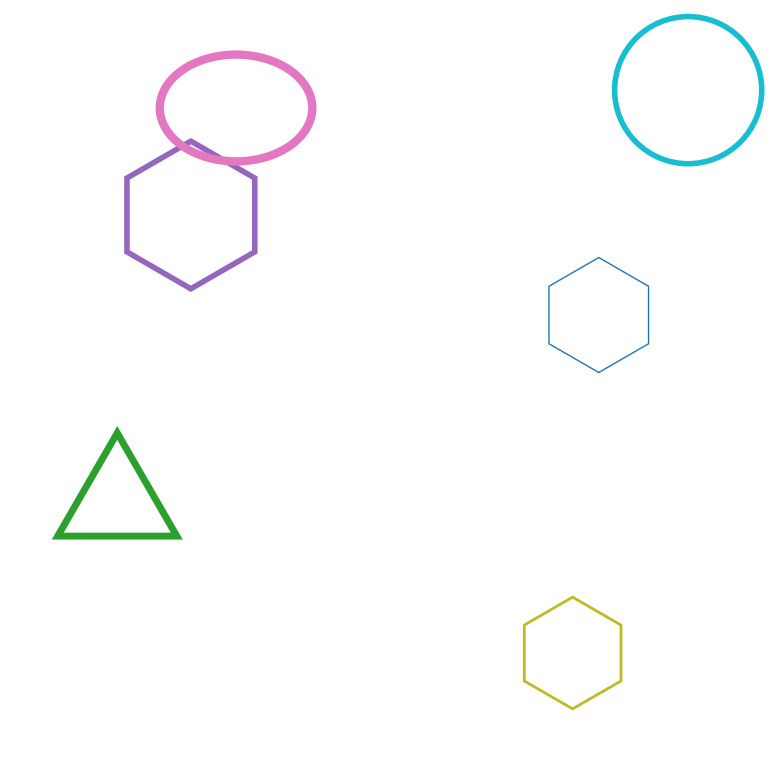[{"shape": "hexagon", "thickness": 0.5, "radius": 0.37, "center": [0.778, 0.591]}, {"shape": "triangle", "thickness": 2.5, "radius": 0.45, "center": [0.152, 0.348]}, {"shape": "hexagon", "thickness": 2, "radius": 0.48, "center": [0.248, 0.721]}, {"shape": "oval", "thickness": 3, "radius": 0.5, "center": [0.307, 0.86]}, {"shape": "hexagon", "thickness": 1, "radius": 0.36, "center": [0.744, 0.152]}, {"shape": "circle", "thickness": 2, "radius": 0.48, "center": [0.894, 0.883]}]